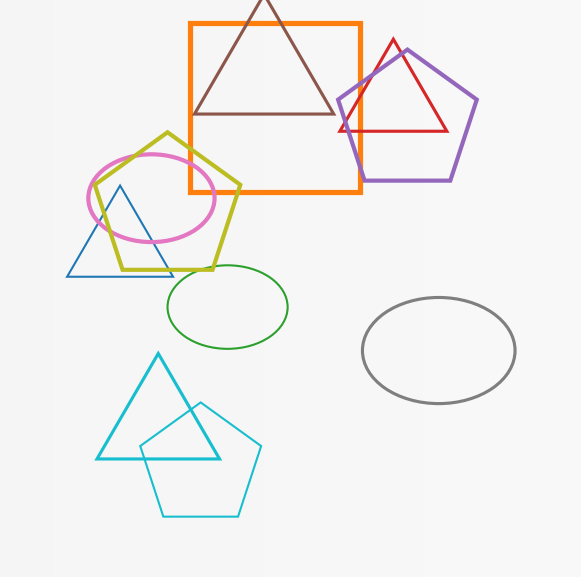[{"shape": "triangle", "thickness": 1, "radius": 0.53, "center": [0.207, 0.573]}, {"shape": "square", "thickness": 2.5, "radius": 0.73, "center": [0.473, 0.813]}, {"shape": "oval", "thickness": 1, "radius": 0.52, "center": [0.392, 0.467]}, {"shape": "triangle", "thickness": 1.5, "radius": 0.53, "center": [0.677, 0.825]}, {"shape": "pentagon", "thickness": 2, "radius": 0.63, "center": [0.701, 0.788]}, {"shape": "triangle", "thickness": 1.5, "radius": 0.69, "center": [0.454, 0.871]}, {"shape": "oval", "thickness": 2, "radius": 0.54, "center": [0.261, 0.656]}, {"shape": "oval", "thickness": 1.5, "radius": 0.66, "center": [0.755, 0.392]}, {"shape": "pentagon", "thickness": 2, "radius": 0.66, "center": [0.288, 0.638]}, {"shape": "pentagon", "thickness": 1, "radius": 0.55, "center": [0.345, 0.193]}, {"shape": "triangle", "thickness": 1.5, "radius": 0.61, "center": [0.272, 0.265]}]